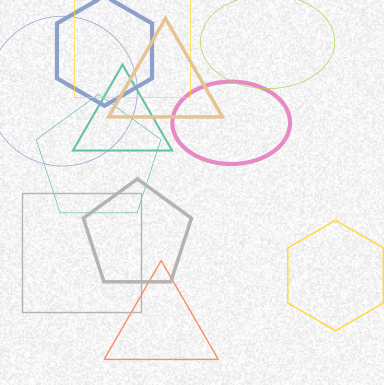[{"shape": "triangle", "thickness": 1.5, "radius": 0.74, "center": [0.318, 0.683]}, {"shape": "pentagon", "thickness": 0.5, "radius": 0.85, "center": [0.256, 0.585]}, {"shape": "triangle", "thickness": 1, "radius": 0.86, "center": [0.419, 0.152]}, {"shape": "hexagon", "thickness": 3, "radius": 0.71, "center": [0.271, 0.868]}, {"shape": "circle", "thickness": 0.5, "radius": 0.97, "center": [0.162, 0.763]}, {"shape": "oval", "thickness": 3, "radius": 0.76, "center": [0.601, 0.681]}, {"shape": "oval", "thickness": 0.5, "radius": 0.87, "center": [0.695, 0.892]}, {"shape": "square", "thickness": 0.5, "radius": 0.75, "center": [0.343, 0.897]}, {"shape": "hexagon", "thickness": 1, "radius": 0.72, "center": [0.872, 0.284]}, {"shape": "triangle", "thickness": 2.5, "radius": 0.85, "center": [0.43, 0.782]}, {"shape": "square", "thickness": 1, "radius": 0.78, "center": [0.212, 0.345]}, {"shape": "pentagon", "thickness": 2.5, "radius": 0.74, "center": [0.357, 0.387]}]